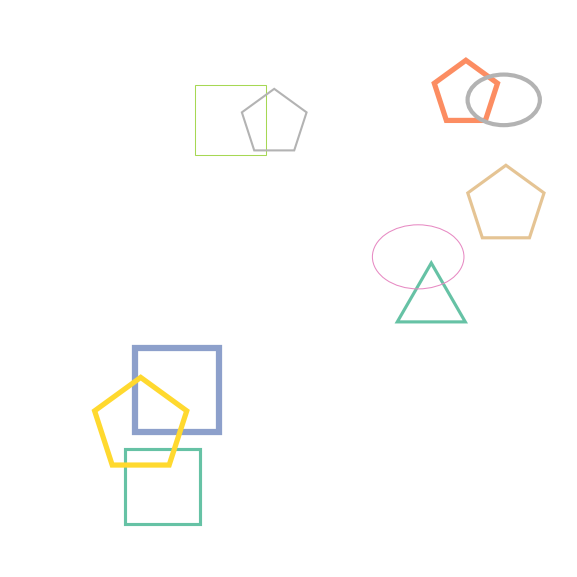[{"shape": "square", "thickness": 1.5, "radius": 0.32, "center": [0.282, 0.157]}, {"shape": "triangle", "thickness": 1.5, "radius": 0.34, "center": [0.747, 0.476]}, {"shape": "pentagon", "thickness": 2.5, "radius": 0.29, "center": [0.807, 0.837]}, {"shape": "square", "thickness": 3, "radius": 0.36, "center": [0.307, 0.324]}, {"shape": "oval", "thickness": 0.5, "radius": 0.4, "center": [0.724, 0.554]}, {"shape": "square", "thickness": 0.5, "radius": 0.3, "center": [0.399, 0.791]}, {"shape": "pentagon", "thickness": 2.5, "radius": 0.42, "center": [0.244, 0.262]}, {"shape": "pentagon", "thickness": 1.5, "radius": 0.35, "center": [0.876, 0.644]}, {"shape": "oval", "thickness": 2, "radius": 0.31, "center": [0.872, 0.826]}, {"shape": "pentagon", "thickness": 1, "radius": 0.29, "center": [0.475, 0.786]}]